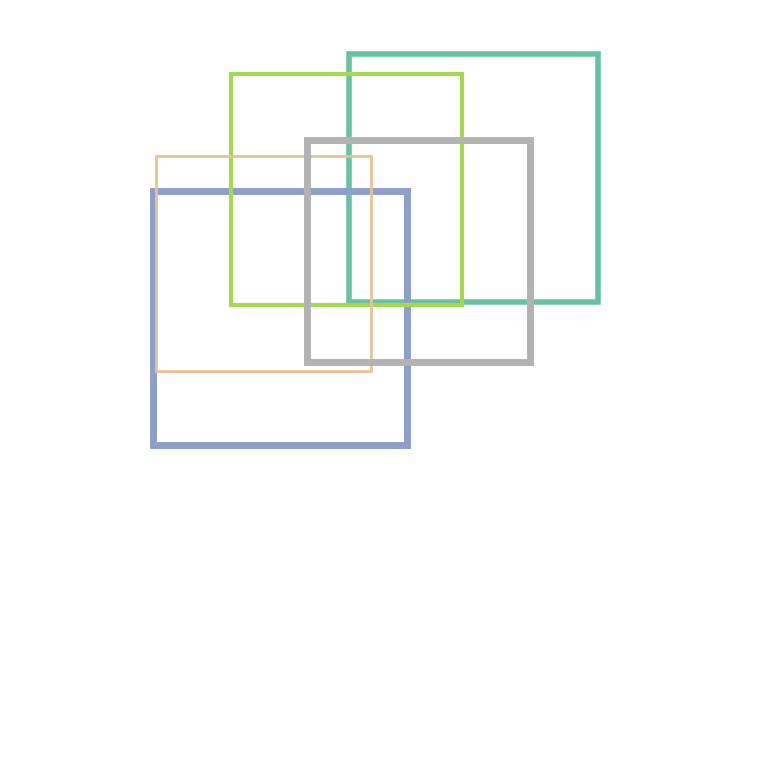[{"shape": "square", "thickness": 2, "radius": 0.81, "center": [0.615, 0.769]}, {"shape": "square", "thickness": 2.5, "radius": 0.83, "center": [0.363, 0.587]}, {"shape": "square", "thickness": 1.5, "radius": 0.75, "center": [0.45, 0.753]}, {"shape": "square", "thickness": 1, "radius": 0.7, "center": [0.342, 0.658]}, {"shape": "square", "thickness": 2.5, "radius": 0.72, "center": [0.543, 0.674]}]